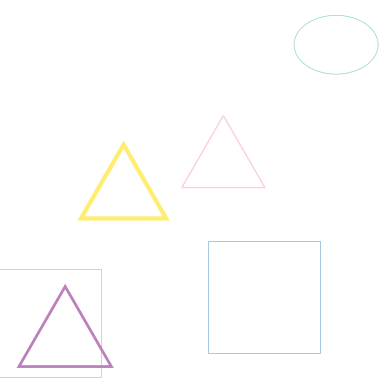[{"shape": "oval", "thickness": 0.5, "radius": 0.55, "center": [0.873, 0.884]}, {"shape": "square", "thickness": 0.5, "radius": 0.7, "center": [0.124, 0.161]}, {"shape": "square", "thickness": 0.5, "radius": 0.72, "center": [0.685, 0.228]}, {"shape": "triangle", "thickness": 1, "radius": 0.62, "center": [0.58, 0.575]}, {"shape": "triangle", "thickness": 2, "radius": 0.69, "center": [0.169, 0.117]}, {"shape": "triangle", "thickness": 3, "radius": 0.64, "center": [0.321, 0.497]}]